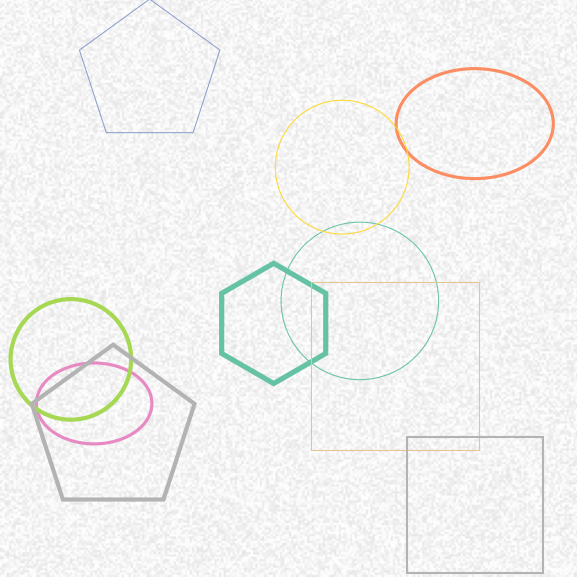[{"shape": "hexagon", "thickness": 2.5, "radius": 0.52, "center": [0.474, 0.439]}, {"shape": "circle", "thickness": 0.5, "radius": 0.68, "center": [0.623, 0.478]}, {"shape": "oval", "thickness": 1.5, "radius": 0.68, "center": [0.822, 0.785]}, {"shape": "pentagon", "thickness": 0.5, "radius": 0.64, "center": [0.259, 0.873]}, {"shape": "oval", "thickness": 1.5, "radius": 0.5, "center": [0.163, 0.301]}, {"shape": "circle", "thickness": 2, "radius": 0.52, "center": [0.123, 0.377]}, {"shape": "circle", "thickness": 0.5, "radius": 0.58, "center": [0.593, 0.71]}, {"shape": "square", "thickness": 0.5, "radius": 0.72, "center": [0.684, 0.365]}, {"shape": "pentagon", "thickness": 2, "radius": 0.74, "center": [0.196, 0.254]}, {"shape": "square", "thickness": 1, "radius": 0.59, "center": [0.822, 0.125]}]